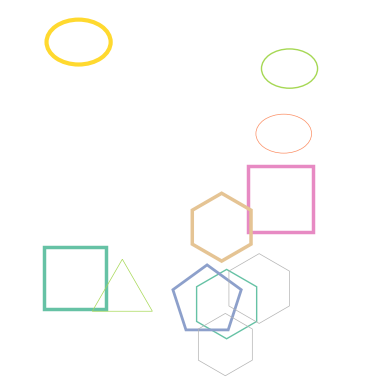[{"shape": "square", "thickness": 2.5, "radius": 0.4, "center": [0.195, 0.277]}, {"shape": "hexagon", "thickness": 1, "radius": 0.45, "center": [0.589, 0.21]}, {"shape": "oval", "thickness": 0.5, "radius": 0.36, "center": [0.737, 0.653]}, {"shape": "pentagon", "thickness": 2, "radius": 0.47, "center": [0.538, 0.219]}, {"shape": "square", "thickness": 2.5, "radius": 0.42, "center": [0.729, 0.483]}, {"shape": "oval", "thickness": 1, "radius": 0.36, "center": [0.752, 0.822]}, {"shape": "triangle", "thickness": 0.5, "radius": 0.45, "center": [0.318, 0.237]}, {"shape": "oval", "thickness": 3, "radius": 0.42, "center": [0.204, 0.891]}, {"shape": "hexagon", "thickness": 2.5, "radius": 0.44, "center": [0.576, 0.41]}, {"shape": "hexagon", "thickness": 0.5, "radius": 0.4, "center": [0.585, 0.105]}, {"shape": "hexagon", "thickness": 0.5, "radius": 0.45, "center": [0.673, 0.251]}]